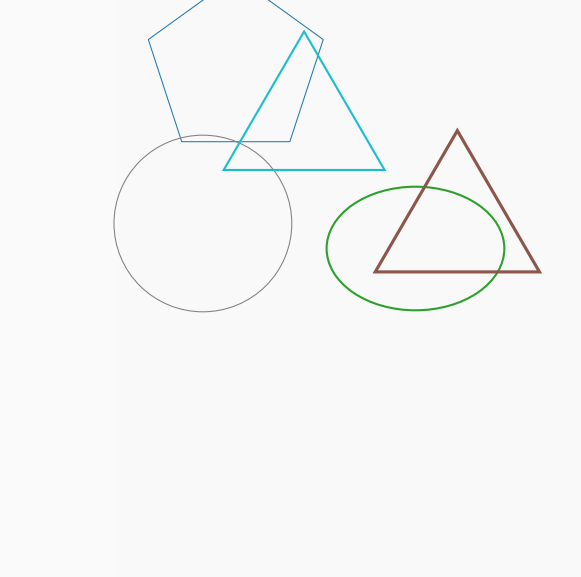[{"shape": "pentagon", "thickness": 0.5, "radius": 0.79, "center": [0.406, 0.882]}, {"shape": "oval", "thickness": 1, "radius": 0.76, "center": [0.715, 0.569]}, {"shape": "triangle", "thickness": 1.5, "radius": 0.82, "center": [0.787, 0.61]}, {"shape": "circle", "thickness": 0.5, "radius": 0.76, "center": [0.349, 0.612]}, {"shape": "triangle", "thickness": 1, "radius": 0.8, "center": [0.523, 0.785]}]